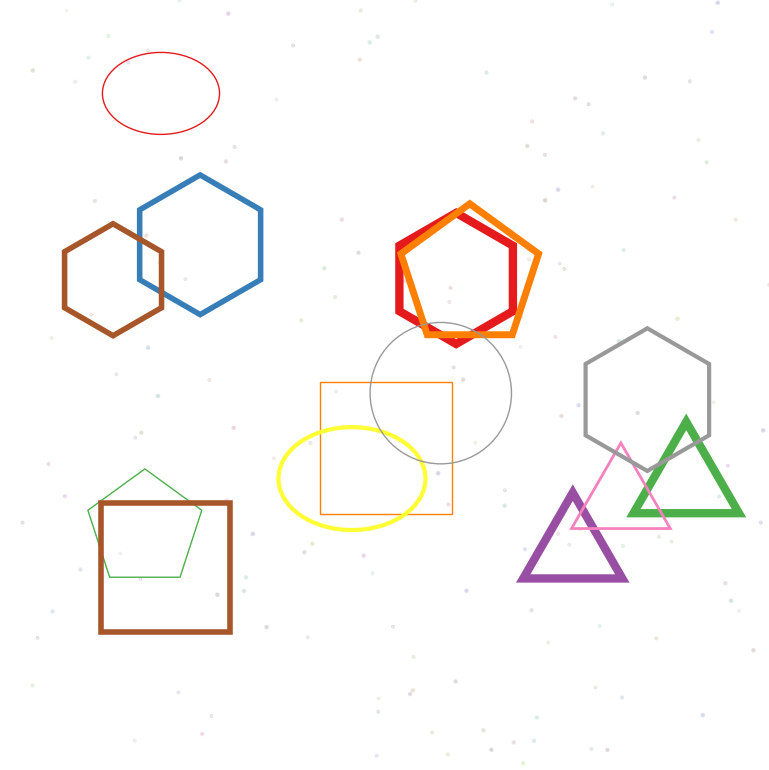[{"shape": "hexagon", "thickness": 3, "radius": 0.43, "center": [0.592, 0.638]}, {"shape": "oval", "thickness": 0.5, "radius": 0.38, "center": [0.209, 0.879]}, {"shape": "hexagon", "thickness": 2, "radius": 0.45, "center": [0.26, 0.682]}, {"shape": "triangle", "thickness": 3, "radius": 0.4, "center": [0.891, 0.373]}, {"shape": "pentagon", "thickness": 0.5, "radius": 0.39, "center": [0.188, 0.313]}, {"shape": "triangle", "thickness": 3, "radius": 0.37, "center": [0.744, 0.286]}, {"shape": "square", "thickness": 0.5, "radius": 0.43, "center": [0.502, 0.418]}, {"shape": "pentagon", "thickness": 2.5, "radius": 0.47, "center": [0.61, 0.641]}, {"shape": "oval", "thickness": 1.5, "radius": 0.48, "center": [0.457, 0.378]}, {"shape": "hexagon", "thickness": 2, "radius": 0.36, "center": [0.147, 0.637]}, {"shape": "square", "thickness": 2, "radius": 0.42, "center": [0.215, 0.263]}, {"shape": "triangle", "thickness": 1, "radius": 0.37, "center": [0.806, 0.351]}, {"shape": "circle", "thickness": 0.5, "radius": 0.46, "center": [0.572, 0.489]}, {"shape": "hexagon", "thickness": 1.5, "radius": 0.46, "center": [0.841, 0.481]}]